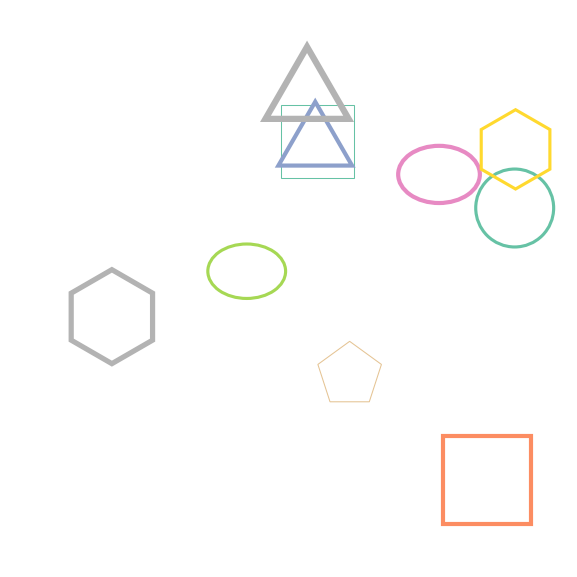[{"shape": "square", "thickness": 0.5, "radius": 0.32, "center": [0.55, 0.754]}, {"shape": "circle", "thickness": 1.5, "radius": 0.34, "center": [0.891, 0.639]}, {"shape": "square", "thickness": 2, "radius": 0.38, "center": [0.843, 0.168]}, {"shape": "triangle", "thickness": 2, "radius": 0.37, "center": [0.546, 0.749]}, {"shape": "oval", "thickness": 2, "radius": 0.35, "center": [0.76, 0.697]}, {"shape": "oval", "thickness": 1.5, "radius": 0.34, "center": [0.427, 0.529]}, {"shape": "hexagon", "thickness": 1.5, "radius": 0.34, "center": [0.893, 0.74]}, {"shape": "pentagon", "thickness": 0.5, "radius": 0.29, "center": [0.605, 0.35]}, {"shape": "hexagon", "thickness": 2.5, "radius": 0.41, "center": [0.194, 0.451]}, {"shape": "triangle", "thickness": 3, "radius": 0.42, "center": [0.532, 0.835]}]